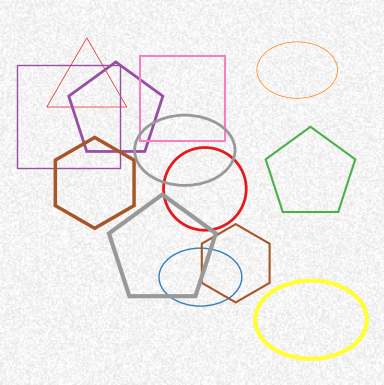[{"shape": "triangle", "thickness": 0.5, "radius": 0.6, "center": [0.225, 0.782]}, {"shape": "circle", "thickness": 2, "radius": 0.54, "center": [0.532, 0.509]}, {"shape": "oval", "thickness": 1, "radius": 0.54, "center": [0.521, 0.28]}, {"shape": "pentagon", "thickness": 1.5, "radius": 0.61, "center": [0.806, 0.548]}, {"shape": "square", "thickness": 1, "radius": 0.67, "center": [0.178, 0.699]}, {"shape": "pentagon", "thickness": 2, "radius": 0.64, "center": [0.301, 0.711]}, {"shape": "oval", "thickness": 0.5, "radius": 0.52, "center": [0.772, 0.818]}, {"shape": "oval", "thickness": 3, "radius": 0.73, "center": [0.808, 0.17]}, {"shape": "hexagon", "thickness": 2.5, "radius": 0.59, "center": [0.246, 0.525]}, {"shape": "hexagon", "thickness": 1.5, "radius": 0.51, "center": [0.612, 0.316]}, {"shape": "square", "thickness": 1.5, "radius": 0.55, "center": [0.474, 0.744]}, {"shape": "pentagon", "thickness": 3, "radius": 0.73, "center": [0.422, 0.349]}, {"shape": "oval", "thickness": 2, "radius": 0.65, "center": [0.48, 0.61]}]